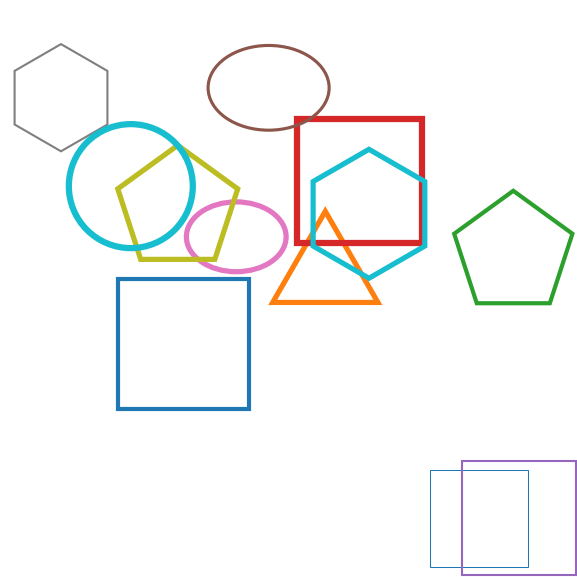[{"shape": "square", "thickness": 0.5, "radius": 0.42, "center": [0.829, 0.101]}, {"shape": "square", "thickness": 2, "radius": 0.57, "center": [0.318, 0.404]}, {"shape": "triangle", "thickness": 2.5, "radius": 0.53, "center": [0.563, 0.528]}, {"shape": "pentagon", "thickness": 2, "radius": 0.54, "center": [0.889, 0.561]}, {"shape": "square", "thickness": 3, "radius": 0.54, "center": [0.623, 0.685]}, {"shape": "square", "thickness": 1, "radius": 0.49, "center": [0.898, 0.102]}, {"shape": "oval", "thickness": 1.5, "radius": 0.52, "center": [0.465, 0.847]}, {"shape": "oval", "thickness": 2.5, "radius": 0.43, "center": [0.409, 0.589]}, {"shape": "hexagon", "thickness": 1, "radius": 0.46, "center": [0.106, 0.83]}, {"shape": "pentagon", "thickness": 2.5, "radius": 0.55, "center": [0.308, 0.638]}, {"shape": "circle", "thickness": 3, "radius": 0.54, "center": [0.227, 0.677]}, {"shape": "hexagon", "thickness": 2.5, "radius": 0.56, "center": [0.639, 0.629]}]